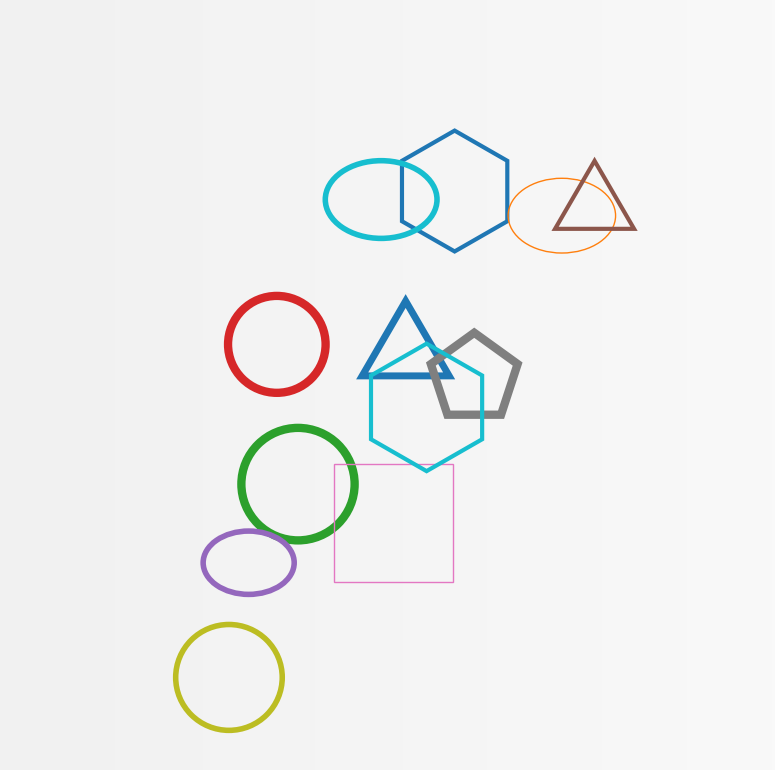[{"shape": "hexagon", "thickness": 1.5, "radius": 0.39, "center": [0.587, 0.752]}, {"shape": "triangle", "thickness": 2.5, "radius": 0.32, "center": [0.523, 0.544]}, {"shape": "oval", "thickness": 0.5, "radius": 0.35, "center": [0.725, 0.72]}, {"shape": "circle", "thickness": 3, "radius": 0.37, "center": [0.385, 0.371]}, {"shape": "circle", "thickness": 3, "radius": 0.31, "center": [0.357, 0.553]}, {"shape": "oval", "thickness": 2, "radius": 0.29, "center": [0.321, 0.269]}, {"shape": "triangle", "thickness": 1.5, "radius": 0.29, "center": [0.767, 0.732]}, {"shape": "square", "thickness": 0.5, "radius": 0.38, "center": [0.508, 0.321]}, {"shape": "pentagon", "thickness": 3, "radius": 0.29, "center": [0.612, 0.509]}, {"shape": "circle", "thickness": 2, "radius": 0.34, "center": [0.295, 0.12]}, {"shape": "oval", "thickness": 2, "radius": 0.36, "center": [0.492, 0.741]}, {"shape": "hexagon", "thickness": 1.5, "radius": 0.41, "center": [0.55, 0.471]}]